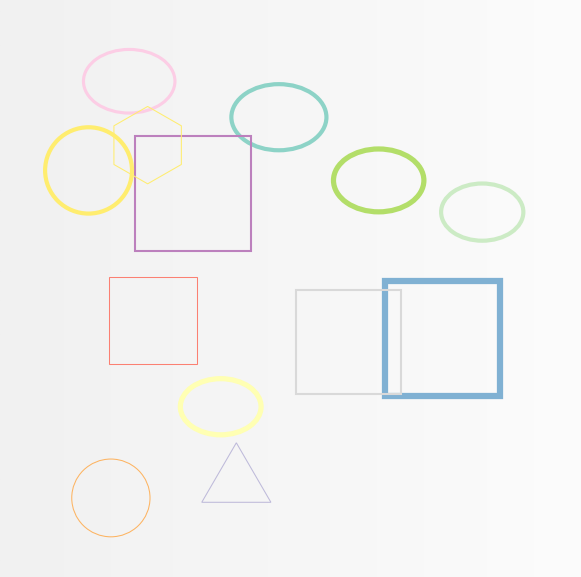[{"shape": "oval", "thickness": 2, "radius": 0.41, "center": [0.48, 0.796]}, {"shape": "oval", "thickness": 2.5, "radius": 0.35, "center": [0.38, 0.295]}, {"shape": "triangle", "thickness": 0.5, "radius": 0.34, "center": [0.407, 0.164]}, {"shape": "square", "thickness": 0.5, "radius": 0.38, "center": [0.264, 0.444]}, {"shape": "square", "thickness": 3, "radius": 0.5, "center": [0.761, 0.413]}, {"shape": "circle", "thickness": 0.5, "radius": 0.34, "center": [0.191, 0.137]}, {"shape": "oval", "thickness": 2.5, "radius": 0.39, "center": [0.652, 0.687]}, {"shape": "oval", "thickness": 1.5, "radius": 0.39, "center": [0.222, 0.858]}, {"shape": "square", "thickness": 1, "radius": 0.45, "center": [0.6, 0.407]}, {"shape": "square", "thickness": 1, "radius": 0.5, "center": [0.333, 0.664]}, {"shape": "oval", "thickness": 2, "radius": 0.35, "center": [0.83, 0.632]}, {"shape": "circle", "thickness": 2, "radius": 0.37, "center": [0.152, 0.704]}, {"shape": "hexagon", "thickness": 0.5, "radius": 0.33, "center": [0.254, 0.748]}]